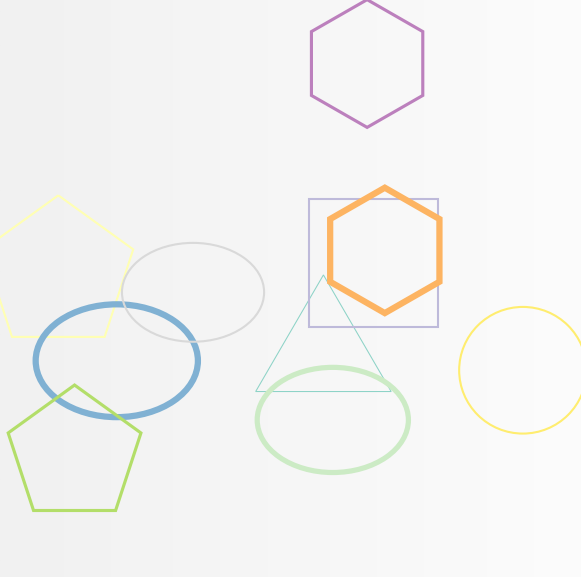[{"shape": "triangle", "thickness": 0.5, "radius": 0.67, "center": [0.556, 0.388]}, {"shape": "pentagon", "thickness": 1, "radius": 0.68, "center": [0.1, 0.525]}, {"shape": "square", "thickness": 1, "radius": 0.55, "center": [0.643, 0.544]}, {"shape": "oval", "thickness": 3, "radius": 0.7, "center": [0.201, 0.374]}, {"shape": "hexagon", "thickness": 3, "radius": 0.54, "center": [0.662, 0.566]}, {"shape": "pentagon", "thickness": 1.5, "radius": 0.6, "center": [0.128, 0.212]}, {"shape": "oval", "thickness": 1, "radius": 0.61, "center": [0.332, 0.493]}, {"shape": "hexagon", "thickness": 1.5, "radius": 0.55, "center": [0.632, 0.889]}, {"shape": "oval", "thickness": 2.5, "radius": 0.65, "center": [0.573, 0.272]}, {"shape": "circle", "thickness": 1, "radius": 0.55, "center": [0.9, 0.358]}]